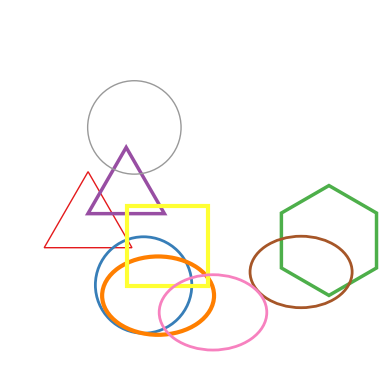[{"shape": "triangle", "thickness": 1, "radius": 0.66, "center": [0.229, 0.422]}, {"shape": "circle", "thickness": 2, "radius": 0.63, "center": [0.373, 0.26]}, {"shape": "hexagon", "thickness": 2.5, "radius": 0.71, "center": [0.854, 0.375]}, {"shape": "triangle", "thickness": 2.5, "radius": 0.57, "center": [0.328, 0.502]}, {"shape": "oval", "thickness": 3, "radius": 0.73, "center": [0.411, 0.232]}, {"shape": "square", "thickness": 3, "radius": 0.52, "center": [0.435, 0.361]}, {"shape": "oval", "thickness": 2, "radius": 0.66, "center": [0.782, 0.294]}, {"shape": "oval", "thickness": 2, "radius": 0.7, "center": [0.553, 0.189]}, {"shape": "circle", "thickness": 1, "radius": 0.61, "center": [0.349, 0.669]}]